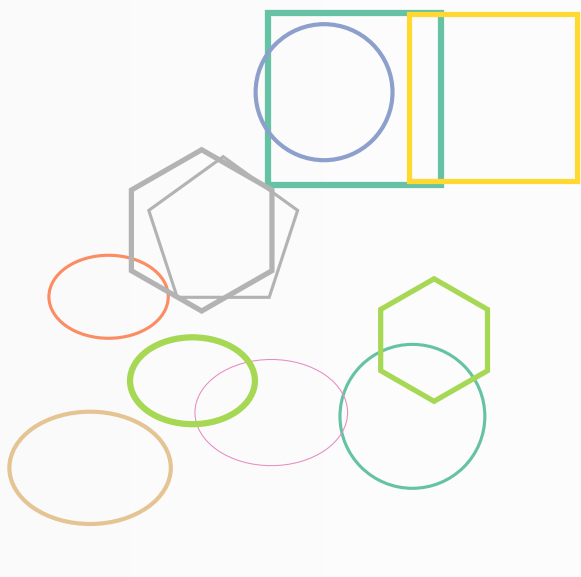[{"shape": "square", "thickness": 3, "radius": 0.75, "center": [0.609, 0.827]}, {"shape": "circle", "thickness": 1.5, "radius": 0.62, "center": [0.71, 0.278]}, {"shape": "oval", "thickness": 1.5, "radius": 0.51, "center": [0.187, 0.485]}, {"shape": "circle", "thickness": 2, "radius": 0.59, "center": [0.558, 0.84]}, {"shape": "oval", "thickness": 0.5, "radius": 0.66, "center": [0.467, 0.285]}, {"shape": "hexagon", "thickness": 2.5, "radius": 0.53, "center": [0.747, 0.41]}, {"shape": "oval", "thickness": 3, "radius": 0.54, "center": [0.331, 0.34]}, {"shape": "square", "thickness": 2.5, "radius": 0.72, "center": [0.848, 0.83]}, {"shape": "oval", "thickness": 2, "radius": 0.69, "center": [0.155, 0.189]}, {"shape": "pentagon", "thickness": 1.5, "radius": 0.67, "center": [0.384, 0.593]}, {"shape": "hexagon", "thickness": 2.5, "radius": 0.7, "center": [0.347, 0.6]}]